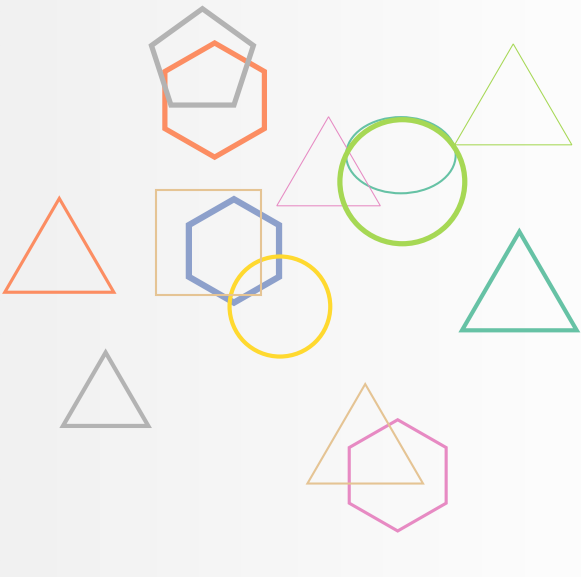[{"shape": "oval", "thickness": 1, "radius": 0.47, "center": [0.69, 0.73]}, {"shape": "triangle", "thickness": 2, "radius": 0.57, "center": [0.894, 0.484]}, {"shape": "triangle", "thickness": 1.5, "radius": 0.54, "center": [0.102, 0.547]}, {"shape": "hexagon", "thickness": 2.5, "radius": 0.49, "center": [0.369, 0.826]}, {"shape": "hexagon", "thickness": 3, "radius": 0.45, "center": [0.403, 0.565]}, {"shape": "hexagon", "thickness": 1.5, "radius": 0.48, "center": [0.684, 0.176]}, {"shape": "triangle", "thickness": 0.5, "radius": 0.51, "center": [0.565, 0.694]}, {"shape": "triangle", "thickness": 0.5, "radius": 0.58, "center": [0.883, 0.807]}, {"shape": "circle", "thickness": 2.5, "radius": 0.54, "center": [0.692, 0.684]}, {"shape": "circle", "thickness": 2, "radius": 0.43, "center": [0.482, 0.468]}, {"shape": "square", "thickness": 1, "radius": 0.45, "center": [0.359, 0.579]}, {"shape": "triangle", "thickness": 1, "radius": 0.57, "center": [0.628, 0.219]}, {"shape": "triangle", "thickness": 2, "radius": 0.42, "center": [0.182, 0.304]}, {"shape": "pentagon", "thickness": 2.5, "radius": 0.46, "center": [0.348, 0.892]}]